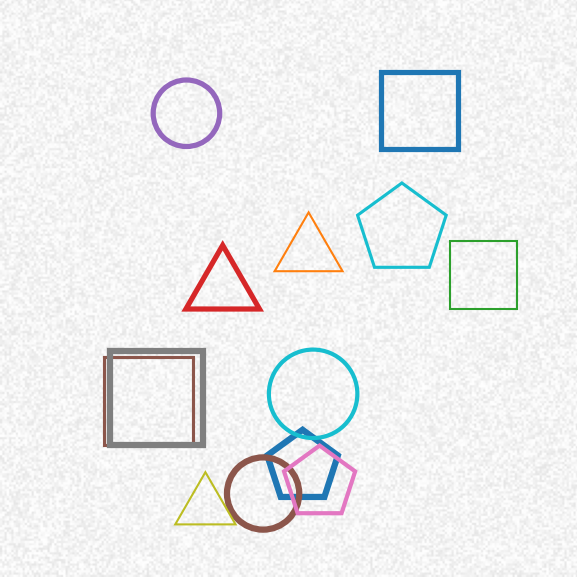[{"shape": "square", "thickness": 2.5, "radius": 0.33, "center": [0.726, 0.807]}, {"shape": "pentagon", "thickness": 3, "radius": 0.32, "center": [0.524, 0.191]}, {"shape": "triangle", "thickness": 1, "radius": 0.34, "center": [0.534, 0.563]}, {"shape": "square", "thickness": 1, "radius": 0.29, "center": [0.838, 0.523]}, {"shape": "triangle", "thickness": 2.5, "radius": 0.37, "center": [0.386, 0.501]}, {"shape": "circle", "thickness": 2.5, "radius": 0.29, "center": [0.323, 0.803]}, {"shape": "circle", "thickness": 3, "radius": 0.31, "center": [0.456, 0.145]}, {"shape": "square", "thickness": 1.5, "radius": 0.38, "center": [0.257, 0.305]}, {"shape": "pentagon", "thickness": 2, "radius": 0.32, "center": [0.553, 0.163]}, {"shape": "square", "thickness": 3, "radius": 0.41, "center": [0.271, 0.309]}, {"shape": "triangle", "thickness": 1, "radius": 0.3, "center": [0.356, 0.121]}, {"shape": "pentagon", "thickness": 1.5, "radius": 0.4, "center": [0.696, 0.602]}, {"shape": "circle", "thickness": 2, "radius": 0.38, "center": [0.542, 0.317]}]